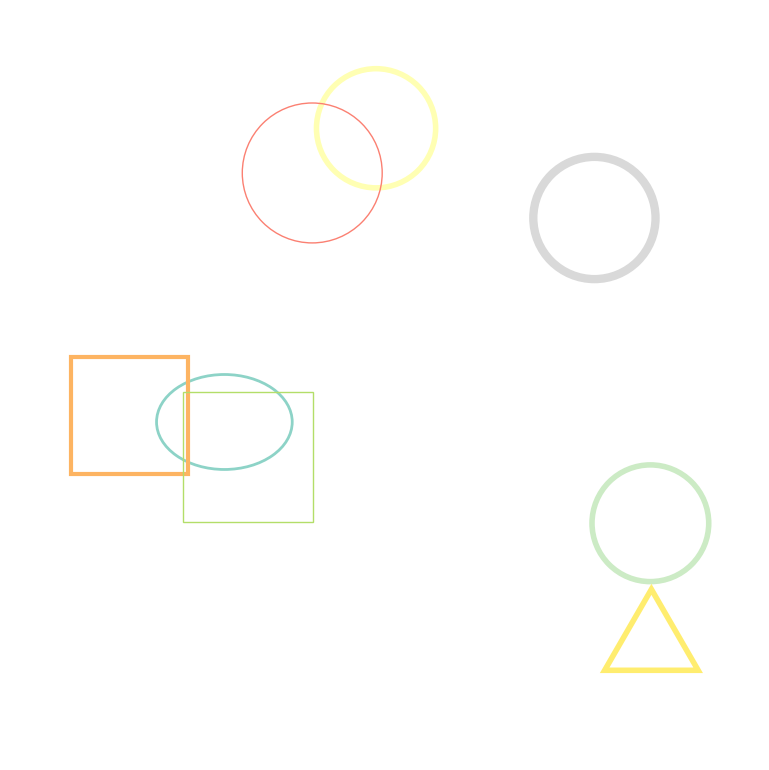[{"shape": "oval", "thickness": 1, "radius": 0.44, "center": [0.291, 0.452]}, {"shape": "circle", "thickness": 2, "radius": 0.39, "center": [0.488, 0.833]}, {"shape": "circle", "thickness": 0.5, "radius": 0.45, "center": [0.406, 0.775]}, {"shape": "square", "thickness": 1.5, "radius": 0.38, "center": [0.168, 0.461]}, {"shape": "square", "thickness": 0.5, "radius": 0.42, "center": [0.323, 0.406]}, {"shape": "circle", "thickness": 3, "radius": 0.4, "center": [0.772, 0.717]}, {"shape": "circle", "thickness": 2, "radius": 0.38, "center": [0.845, 0.32]}, {"shape": "triangle", "thickness": 2, "radius": 0.35, "center": [0.846, 0.165]}]